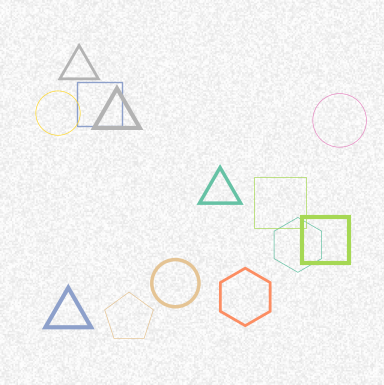[{"shape": "hexagon", "thickness": 0.5, "radius": 0.36, "center": [0.774, 0.364]}, {"shape": "triangle", "thickness": 2.5, "radius": 0.31, "center": [0.572, 0.503]}, {"shape": "hexagon", "thickness": 2, "radius": 0.37, "center": [0.637, 0.229]}, {"shape": "triangle", "thickness": 3, "radius": 0.34, "center": [0.177, 0.184]}, {"shape": "square", "thickness": 1, "radius": 0.29, "center": [0.258, 0.73]}, {"shape": "circle", "thickness": 0.5, "radius": 0.35, "center": [0.882, 0.687]}, {"shape": "square", "thickness": 3, "radius": 0.3, "center": [0.846, 0.377]}, {"shape": "square", "thickness": 0.5, "radius": 0.33, "center": [0.727, 0.474]}, {"shape": "circle", "thickness": 0.5, "radius": 0.29, "center": [0.151, 0.706]}, {"shape": "circle", "thickness": 2.5, "radius": 0.31, "center": [0.456, 0.264]}, {"shape": "pentagon", "thickness": 0.5, "radius": 0.33, "center": [0.335, 0.175]}, {"shape": "triangle", "thickness": 3, "radius": 0.34, "center": [0.304, 0.702]}, {"shape": "triangle", "thickness": 2, "radius": 0.29, "center": [0.205, 0.824]}]